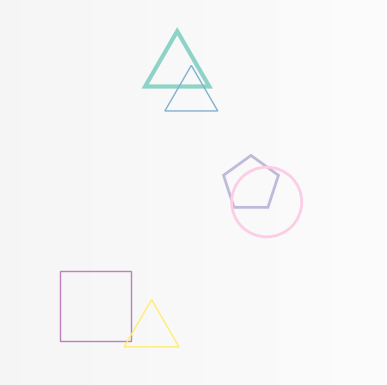[{"shape": "triangle", "thickness": 3, "radius": 0.48, "center": [0.457, 0.823]}, {"shape": "pentagon", "thickness": 2, "radius": 0.37, "center": [0.648, 0.522]}, {"shape": "triangle", "thickness": 1, "radius": 0.39, "center": [0.494, 0.751]}, {"shape": "circle", "thickness": 2, "radius": 0.45, "center": [0.688, 0.475]}, {"shape": "square", "thickness": 1, "radius": 0.46, "center": [0.246, 0.206]}, {"shape": "triangle", "thickness": 1, "radius": 0.41, "center": [0.391, 0.14]}]